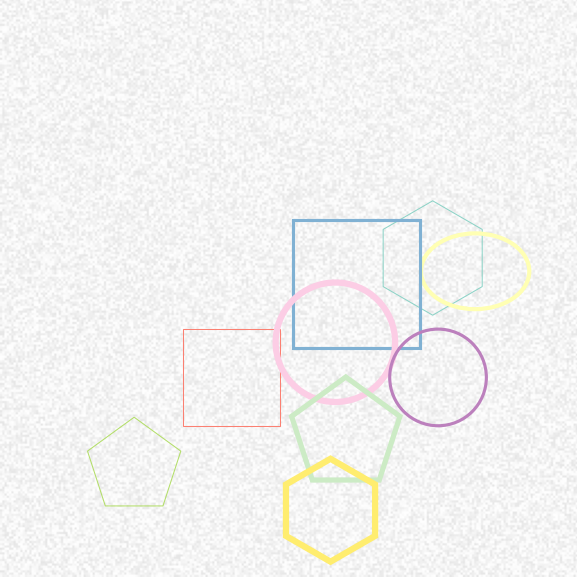[{"shape": "hexagon", "thickness": 0.5, "radius": 0.5, "center": [0.749, 0.552]}, {"shape": "oval", "thickness": 2, "radius": 0.47, "center": [0.823, 0.529]}, {"shape": "square", "thickness": 0.5, "radius": 0.42, "center": [0.401, 0.345]}, {"shape": "square", "thickness": 1.5, "radius": 0.55, "center": [0.618, 0.507]}, {"shape": "pentagon", "thickness": 0.5, "radius": 0.42, "center": [0.232, 0.192]}, {"shape": "circle", "thickness": 3, "radius": 0.52, "center": [0.581, 0.406]}, {"shape": "circle", "thickness": 1.5, "radius": 0.42, "center": [0.759, 0.346]}, {"shape": "pentagon", "thickness": 2.5, "radius": 0.49, "center": [0.599, 0.248]}, {"shape": "hexagon", "thickness": 3, "radius": 0.45, "center": [0.572, 0.116]}]